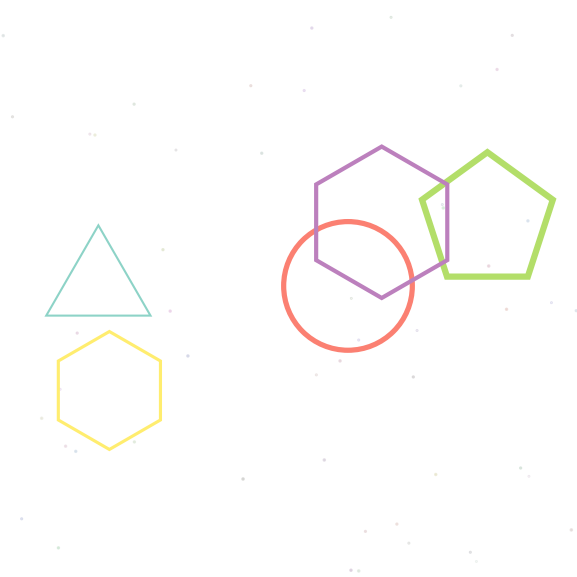[{"shape": "triangle", "thickness": 1, "radius": 0.52, "center": [0.17, 0.505]}, {"shape": "circle", "thickness": 2.5, "radius": 0.56, "center": [0.603, 0.504]}, {"shape": "pentagon", "thickness": 3, "radius": 0.6, "center": [0.844, 0.616]}, {"shape": "hexagon", "thickness": 2, "radius": 0.66, "center": [0.661, 0.614]}, {"shape": "hexagon", "thickness": 1.5, "radius": 0.51, "center": [0.189, 0.323]}]